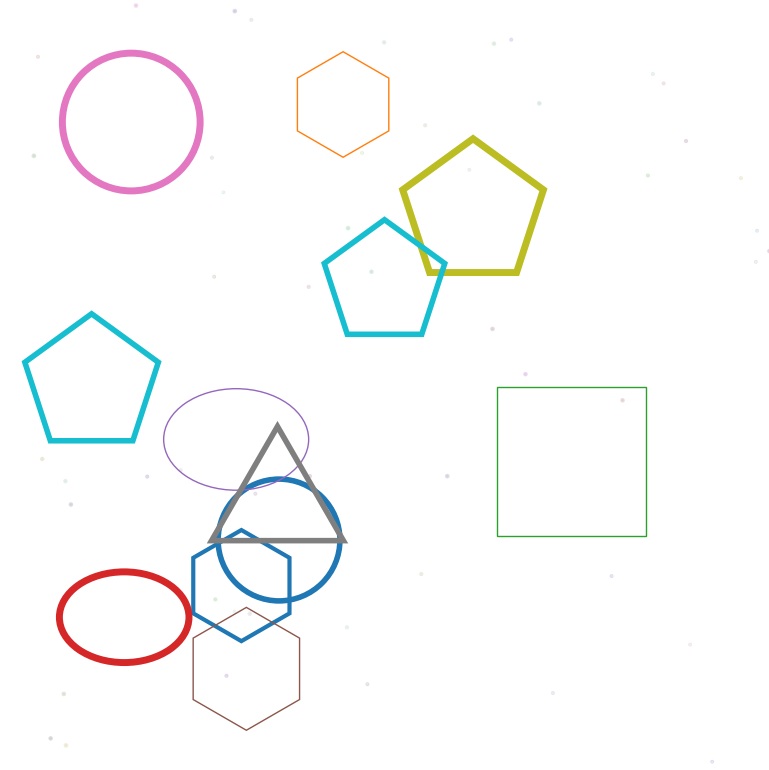[{"shape": "circle", "thickness": 2, "radius": 0.4, "center": [0.362, 0.299]}, {"shape": "hexagon", "thickness": 1.5, "radius": 0.36, "center": [0.313, 0.239]}, {"shape": "hexagon", "thickness": 0.5, "radius": 0.34, "center": [0.446, 0.864]}, {"shape": "square", "thickness": 0.5, "radius": 0.48, "center": [0.742, 0.4]}, {"shape": "oval", "thickness": 2.5, "radius": 0.42, "center": [0.161, 0.198]}, {"shape": "oval", "thickness": 0.5, "radius": 0.47, "center": [0.307, 0.429]}, {"shape": "hexagon", "thickness": 0.5, "radius": 0.4, "center": [0.32, 0.131]}, {"shape": "circle", "thickness": 2.5, "radius": 0.45, "center": [0.17, 0.842]}, {"shape": "triangle", "thickness": 2, "radius": 0.49, "center": [0.36, 0.347]}, {"shape": "pentagon", "thickness": 2.5, "radius": 0.48, "center": [0.614, 0.724]}, {"shape": "pentagon", "thickness": 2, "radius": 0.46, "center": [0.119, 0.501]}, {"shape": "pentagon", "thickness": 2, "radius": 0.41, "center": [0.499, 0.632]}]